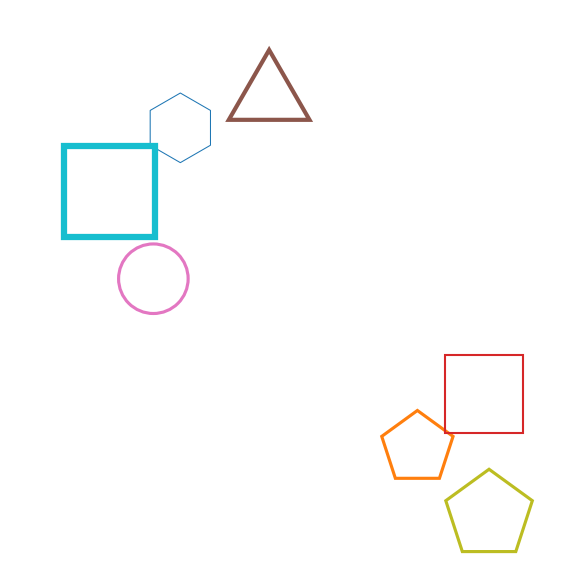[{"shape": "hexagon", "thickness": 0.5, "radius": 0.3, "center": [0.312, 0.778]}, {"shape": "pentagon", "thickness": 1.5, "radius": 0.32, "center": [0.723, 0.223]}, {"shape": "square", "thickness": 1, "radius": 0.34, "center": [0.838, 0.317]}, {"shape": "triangle", "thickness": 2, "radius": 0.4, "center": [0.466, 0.832]}, {"shape": "circle", "thickness": 1.5, "radius": 0.3, "center": [0.266, 0.516]}, {"shape": "pentagon", "thickness": 1.5, "radius": 0.39, "center": [0.847, 0.108]}, {"shape": "square", "thickness": 3, "radius": 0.39, "center": [0.19, 0.668]}]